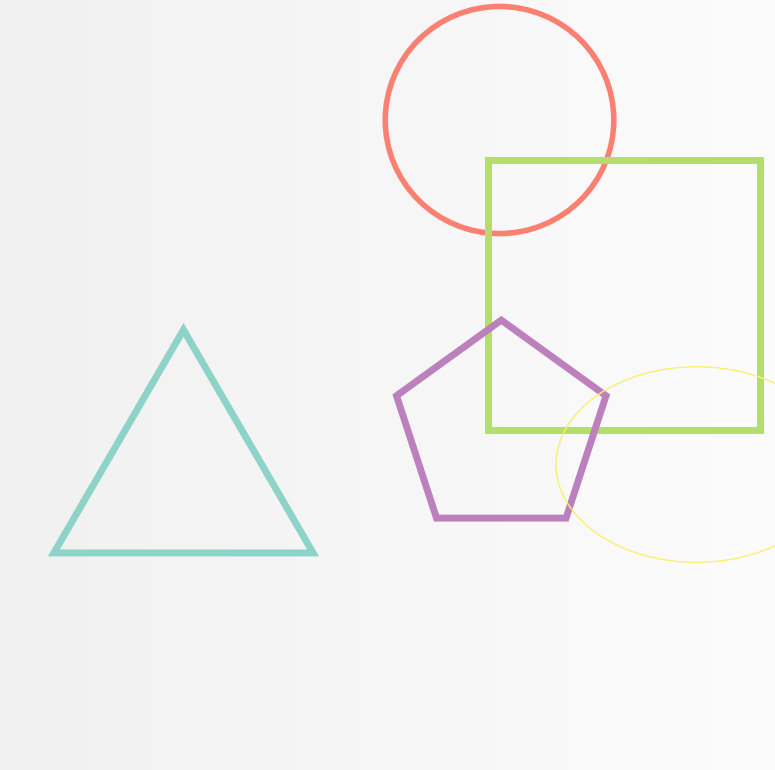[{"shape": "triangle", "thickness": 2.5, "radius": 0.97, "center": [0.237, 0.378]}, {"shape": "circle", "thickness": 2, "radius": 0.74, "center": [0.645, 0.844]}, {"shape": "square", "thickness": 2.5, "radius": 0.88, "center": [0.805, 0.617]}, {"shape": "pentagon", "thickness": 2.5, "radius": 0.71, "center": [0.647, 0.442]}, {"shape": "oval", "thickness": 0.5, "radius": 0.91, "center": [0.899, 0.397]}]